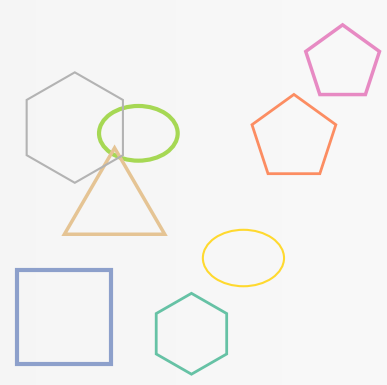[{"shape": "hexagon", "thickness": 2, "radius": 0.53, "center": [0.494, 0.133]}, {"shape": "pentagon", "thickness": 2, "radius": 0.57, "center": [0.759, 0.641]}, {"shape": "square", "thickness": 3, "radius": 0.61, "center": [0.165, 0.176]}, {"shape": "pentagon", "thickness": 2.5, "radius": 0.5, "center": [0.884, 0.835]}, {"shape": "oval", "thickness": 3, "radius": 0.51, "center": [0.357, 0.654]}, {"shape": "oval", "thickness": 1.5, "radius": 0.52, "center": [0.628, 0.33]}, {"shape": "triangle", "thickness": 2.5, "radius": 0.75, "center": [0.296, 0.466]}, {"shape": "hexagon", "thickness": 1.5, "radius": 0.72, "center": [0.193, 0.669]}]